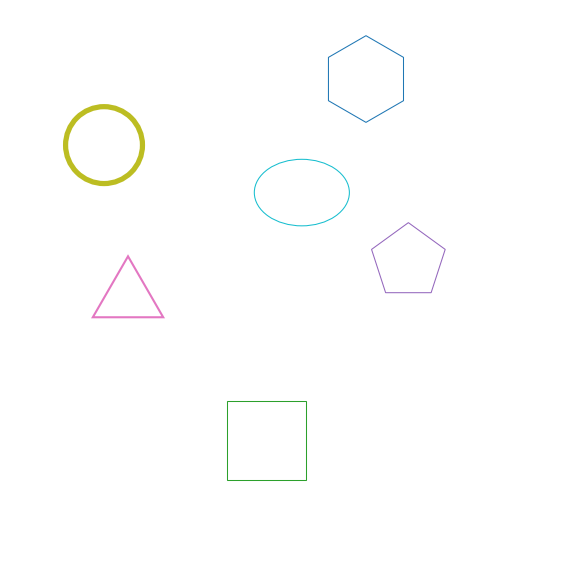[{"shape": "hexagon", "thickness": 0.5, "radius": 0.38, "center": [0.634, 0.862]}, {"shape": "square", "thickness": 0.5, "radius": 0.34, "center": [0.461, 0.236]}, {"shape": "pentagon", "thickness": 0.5, "radius": 0.34, "center": [0.707, 0.547]}, {"shape": "triangle", "thickness": 1, "radius": 0.35, "center": [0.222, 0.485]}, {"shape": "circle", "thickness": 2.5, "radius": 0.33, "center": [0.18, 0.748]}, {"shape": "oval", "thickness": 0.5, "radius": 0.41, "center": [0.523, 0.666]}]